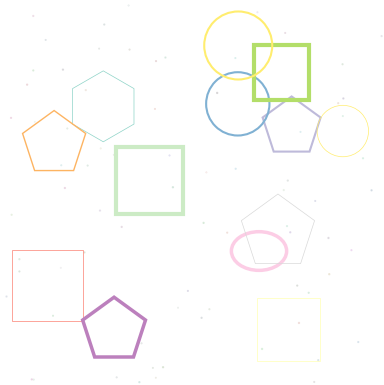[{"shape": "hexagon", "thickness": 0.5, "radius": 0.46, "center": [0.268, 0.724]}, {"shape": "square", "thickness": 0.5, "radius": 0.41, "center": [0.749, 0.144]}, {"shape": "pentagon", "thickness": 1.5, "radius": 0.4, "center": [0.757, 0.67]}, {"shape": "square", "thickness": 0.5, "radius": 0.46, "center": [0.123, 0.258]}, {"shape": "circle", "thickness": 1.5, "radius": 0.41, "center": [0.618, 0.73]}, {"shape": "pentagon", "thickness": 1, "radius": 0.43, "center": [0.141, 0.627]}, {"shape": "square", "thickness": 3, "radius": 0.36, "center": [0.731, 0.812]}, {"shape": "oval", "thickness": 2.5, "radius": 0.36, "center": [0.673, 0.348]}, {"shape": "pentagon", "thickness": 0.5, "radius": 0.5, "center": [0.722, 0.396]}, {"shape": "pentagon", "thickness": 2.5, "radius": 0.43, "center": [0.296, 0.142]}, {"shape": "square", "thickness": 3, "radius": 0.43, "center": [0.387, 0.532]}, {"shape": "circle", "thickness": 1.5, "radius": 0.44, "center": [0.619, 0.882]}, {"shape": "circle", "thickness": 0.5, "radius": 0.33, "center": [0.89, 0.66]}]